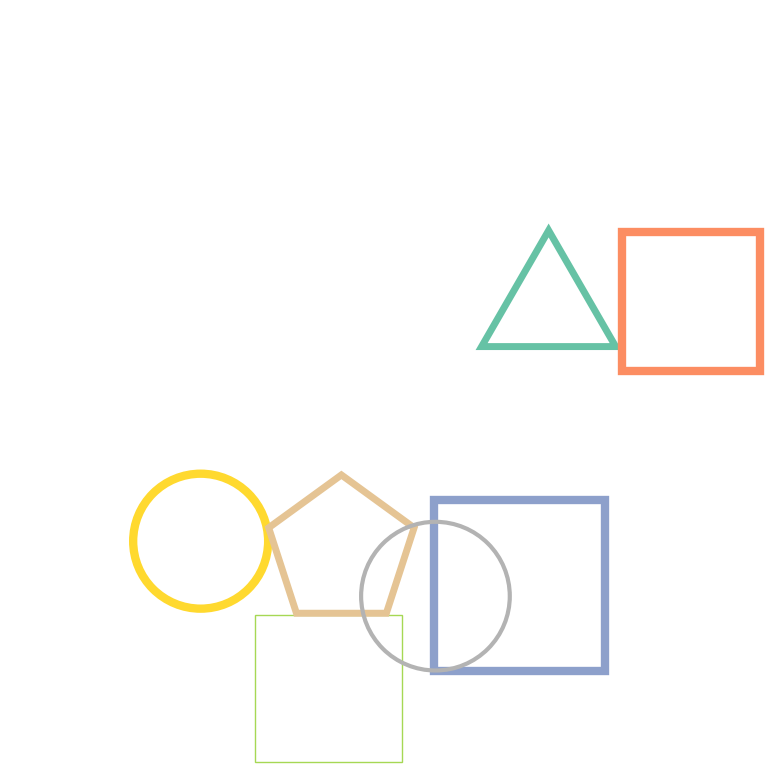[{"shape": "triangle", "thickness": 2.5, "radius": 0.5, "center": [0.713, 0.6]}, {"shape": "square", "thickness": 3, "radius": 0.45, "center": [0.898, 0.609]}, {"shape": "square", "thickness": 3, "radius": 0.56, "center": [0.675, 0.239]}, {"shape": "square", "thickness": 0.5, "radius": 0.48, "center": [0.427, 0.105]}, {"shape": "circle", "thickness": 3, "radius": 0.44, "center": [0.261, 0.297]}, {"shape": "pentagon", "thickness": 2.5, "radius": 0.5, "center": [0.443, 0.284]}, {"shape": "circle", "thickness": 1.5, "radius": 0.48, "center": [0.566, 0.226]}]